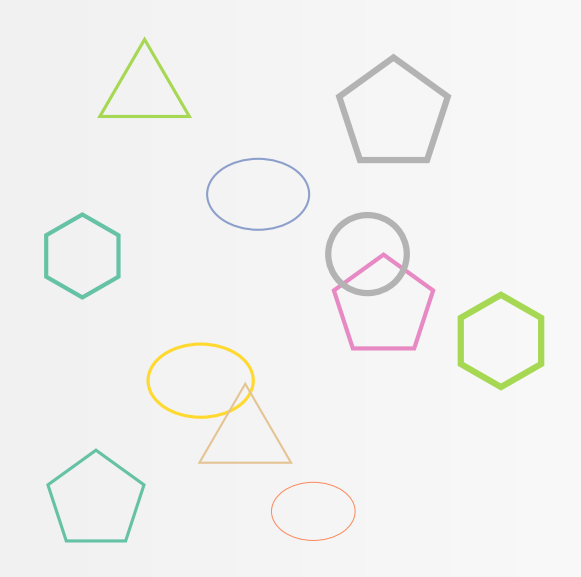[{"shape": "pentagon", "thickness": 1.5, "radius": 0.43, "center": [0.165, 0.133]}, {"shape": "hexagon", "thickness": 2, "radius": 0.36, "center": [0.142, 0.556]}, {"shape": "oval", "thickness": 0.5, "radius": 0.36, "center": [0.539, 0.114]}, {"shape": "oval", "thickness": 1, "radius": 0.44, "center": [0.444, 0.663]}, {"shape": "pentagon", "thickness": 2, "radius": 0.45, "center": [0.66, 0.468]}, {"shape": "hexagon", "thickness": 3, "radius": 0.4, "center": [0.862, 0.409]}, {"shape": "triangle", "thickness": 1.5, "radius": 0.44, "center": [0.249, 0.842]}, {"shape": "oval", "thickness": 1.5, "radius": 0.45, "center": [0.345, 0.34]}, {"shape": "triangle", "thickness": 1, "radius": 0.46, "center": [0.422, 0.243]}, {"shape": "circle", "thickness": 3, "radius": 0.34, "center": [0.632, 0.559]}, {"shape": "pentagon", "thickness": 3, "radius": 0.49, "center": [0.677, 0.801]}]